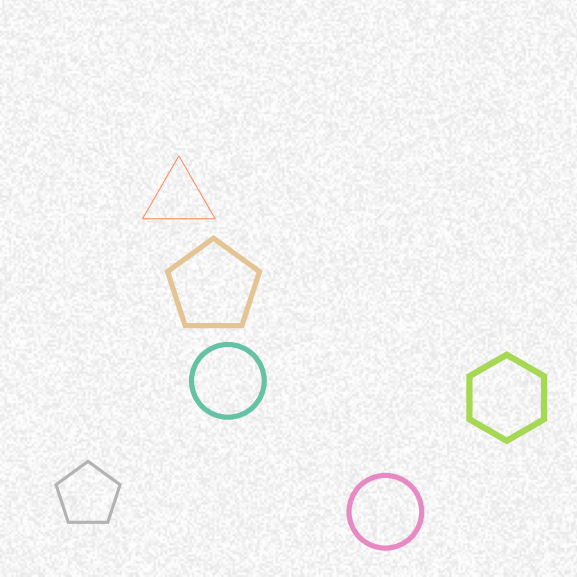[{"shape": "circle", "thickness": 2.5, "radius": 0.31, "center": [0.395, 0.34]}, {"shape": "triangle", "thickness": 0.5, "radius": 0.36, "center": [0.31, 0.657]}, {"shape": "circle", "thickness": 2.5, "radius": 0.31, "center": [0.667, 0.113]}, {"shape": "hexagon", "thickness": 3, "radius": 0.37, "center": [0.877, 0.31]}, {"shape": "pentagon", "thickness": 2.5, "radius": 0.42, "center": [0.37, 0.503]}, {"shape": "pentagon", "thickness": 1.5, "radius": 0.29, "center": [0.152, 0.142]}]